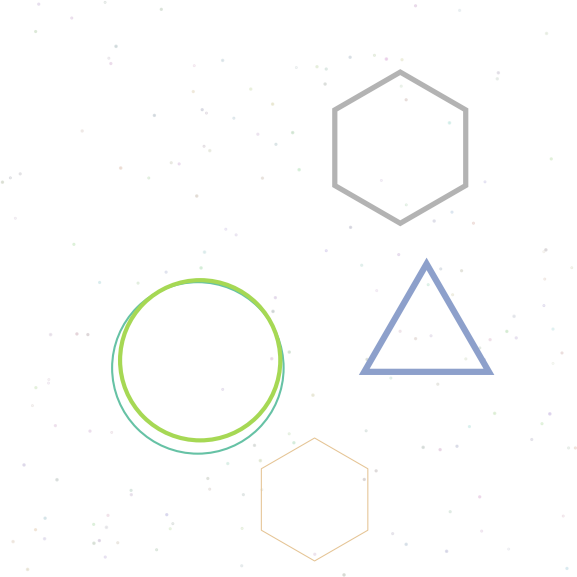[{"shape": "circle", "thickness": 1, "radius": 0.74, "center": [0.343, 0.362]}, {"shape": "triangle", "thickness": 3, "radius": 0.62, "center": [0.739, 0.418]}, {"shape": "circle", "thickness": 2, "radius": 0.69, "center": [0.347, 0.375]}, {"shape": "hexagon", "thickness": 0.5, "radius": 0.53, "center": [0.545, 0.134]}, {"shape": "hexagon", "thickness": 2.5, "radius": 0.65, "center": [0.693, 0.743]}]